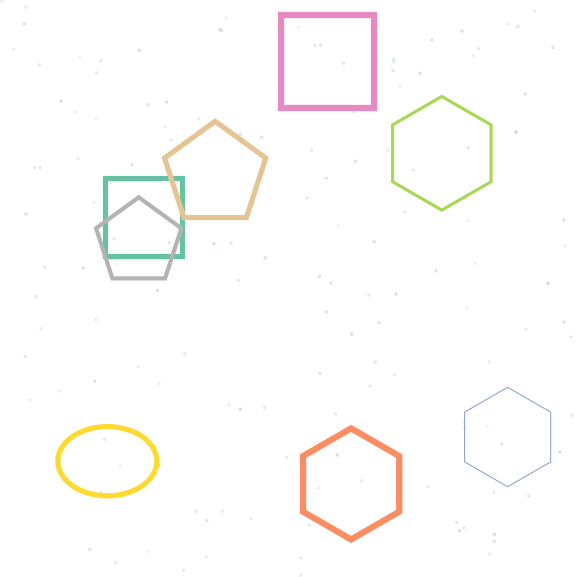[{"shape": "square", "thickness": 2.5, "radius": 0.34, "center": [0.249, 0.623]}, {"shape": "hexagon", "thickness": 3, "radius": 0.48, "center": [0.608, 0.161]}, {"shape": "hexagon", "thickness": 0.5, "radius": 0.43, "center": [0.879, 0.242]}, {"shape": "square", "thickness": 3, "radius": 0.4, "center": [0.567, 0.892]}, {"shape": "hexagon", "thickness": 1.5, "radius": 0.49, "center": [0.765, 0.734]}, {"shape": "oval", "thickness": 2.5, "radius": 0.43, "center": [0.186, 0.201]}, {"shape": "pentagon", "thickness": 2.5, "radius": 0.46, "center": [0.373, 0.697]}, {"shape": "pentagon", "thickness": 2, "radius": 0.39, "center": [0.24, 0.58]}]